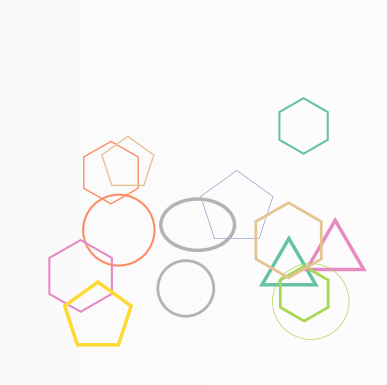[{"shape": "hexagon", "thickness": 1.5, "radius": 0.36, "center": [0.783, 0.673]}, {"shape": "triangle", "thickness": 2.5, "radius": 0.4, "center": [0.746, 0.3]}, {"shape": "circle", "thickness": 1.5, "radius": 0.46, "center": [0.307, 0.402]}, {"shape": "hexagon", "thickness": 1, "radius": 0.41, "center": [0.286, 0.552]}, {"shape": "pentagon", "thickness": 0.5, "radius": 0.49, "center": [0.611, 0.459]}, {"shape": "hexagon", "thickness": 1.5, "radius": 0.47, "center": [0.208, 0.283]}, {"shape": "triangle", "thickness": 2.5, "radius": 0.43, "center": [0.865, 0.343]}, {"shape": "circle", "thickness": 0.5, "radius": 0.49, "center": [0.802, 0.217]}, {"shape": "hexagon", "thickness": 2, "radius": 0.36, "center": [0.785, 0.237]}, {"shape": "pentagon", "thickness": 2.5, "radius": 0.45, "center": [0.253, 0.177]}, {"shape": "hexagon", "thickness": 2, "radius": 0.49, "center": [0.745, 0.376]}, {"shape": "pentagon", "thickness": 1, "radius": 0.35, "center": [0.33, 0.575]}, {"shape": "oval", "thickness": 2.5, "radius": 0.48, "center": [0.51, 0.416]}, {"shape": "circle", "thickness": 2, "radius": 0.36, "center": [0.479, 0.251]}]